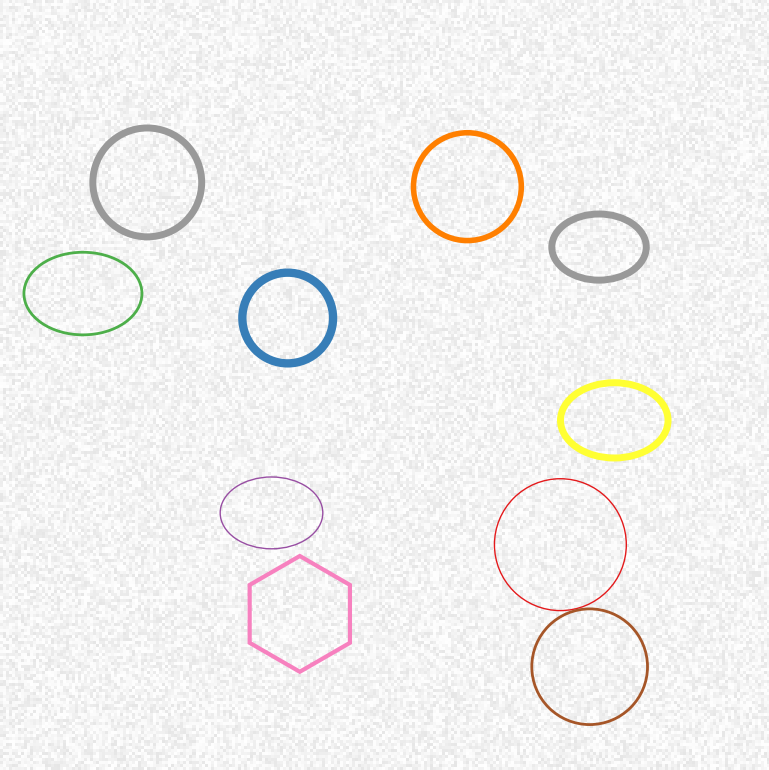[{"shape": "circle", "thickness": 0.5, "radius": 0.43, "center": [0.728, 0.293]}, {"shape": "circle", "thickness": 3, "radius": 0.29, "center": [0.374, 0.587]}, {"shape": "oval", "thickness": 1, "radius": 0.38, "center": [0.108, 0.619]}, {"shape": "oval", "thickness": 0.5, "radius": 0.33, "center": [0.353, 0.334]}, {"shape": "circle", "thickness": 2, "radius": 0.35, "center": [0.607, 0.758]}, {"shape": "oval", "thickness": 2.5, "radius": 0.35, "center": [0.798, 0.454]}, {"shape": "circle", "thickness": 1, "radius": 0.38, "center": [0.766, 0.134]}, {"shape": "hexagon", "thickness": 1.5, "radius": 0.38, "center": [0.389, 0.203]}, {"shape": "circle", "thickness": 2.5, "radius": 0.35, "center": [0.191, 0.763]}, {"shape": "oval", "thickness": 2.5, "radius": 0.31, "center": [0.778, 0.679]}]